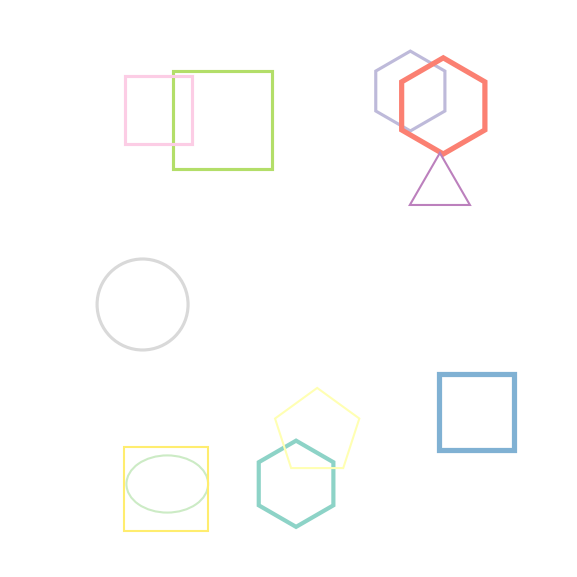[{"shape": "hexagon", "thickness": 2, "radius": 0.37, "center": [0.513, 0.161]}, {"shape": "pentagon", "thickness": 1, "radius": 0.38, "center": [0.549, 0.251]}, {"shape": "hexagon", "thickness": 1.5, "radius": 0.35, "center": [0.711, 0.842]}, {"shape": "hexagon", "thickness": 2.5, "radius": 0.42, "center": [0.768, 0.816]}, {"shape": "square", "thickness": 2.5, "radius": 0.33, "center": [0.825, 0.286]}, {"shape": "square", "thickness": 1.5, "radius": 0.43, "center": [0.385, 0.792]}, {"shape": "square", "thickness": 1.5, "radius": 0.29, "center": [0.274, 0.809]}, {"shape": "circle", "thickness": 1.5, "radius": 0.39, "center": [0.247, 0.472]}, {"shape": "triangle", "thickness": 1, "radius": 0.3, "center": [0.762, 0.674]}, {"shape": "oval", "thickness": 1, "radius": 0.35, "center": [0.29, 0.161]}, {"shape": "square", "thickness": 1, "radius": 0.36, "center": [0.287, 0.152]}]